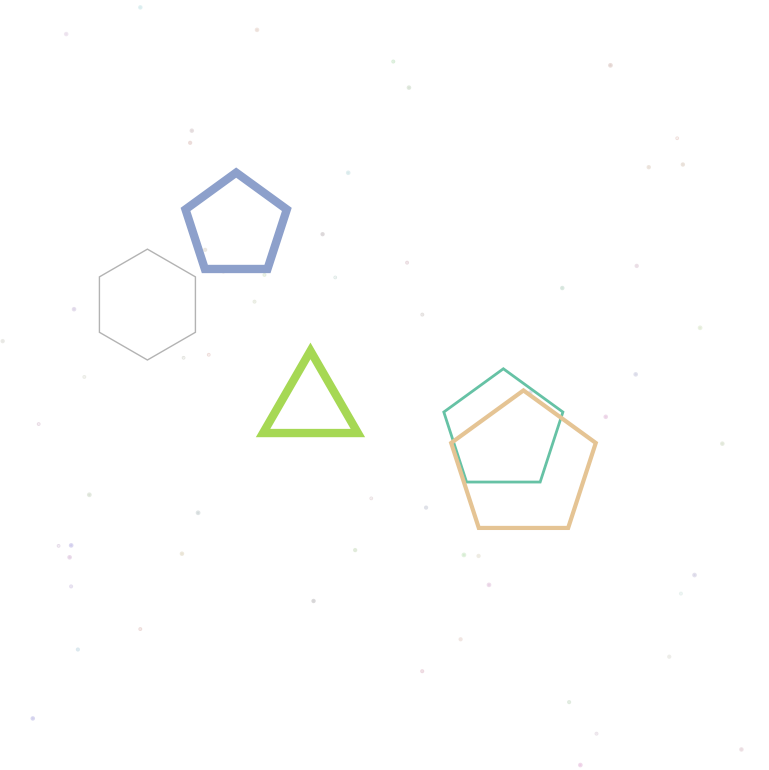[{"shape": "pentagon", "thickness": 1, "radius": 0.41, "center": [0.654, 0.44]}, {"shape": "pentagon", "thickness": 3, "radius": 0.35, "center": [0.307, 0.707]}, {"shape": "triangle", "thickness": 3, "radius": 0.36, "center": [0.403, 0.473]}, {"shape": "pentagon", "thickness": 1.5, "radius": 0.49, "center": [0.68, 0.394]}, {"shape": "hexagon", "thickness": 0.5, "radius": 0.36, "center": [0.191, 0.604]}]